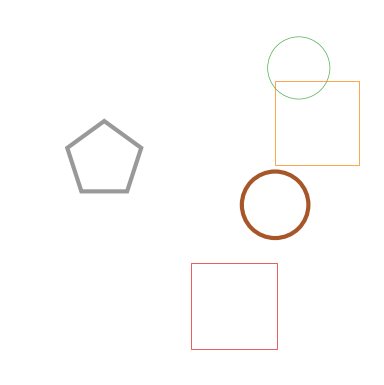[{"shape": "square", "thickness": 0.5, "radius": 0.56, "center": [0.608, 0.204]}, {"shape": "circle", "thickness": 0.5, "radius": 0.4, "center": [0.776, 0.824]}, {"shape": "square", "thickness": 0.5, "radius": 0.55, "center": [0.824, 0.68]}, {"shape": "circle", "thickness": 3, "radius": 0.43, "center": [0.715, 0.468]}, {"shape": "pentagon", "thickness": 3, "radius": 0.5, "center": [0.271, 0.585]}]